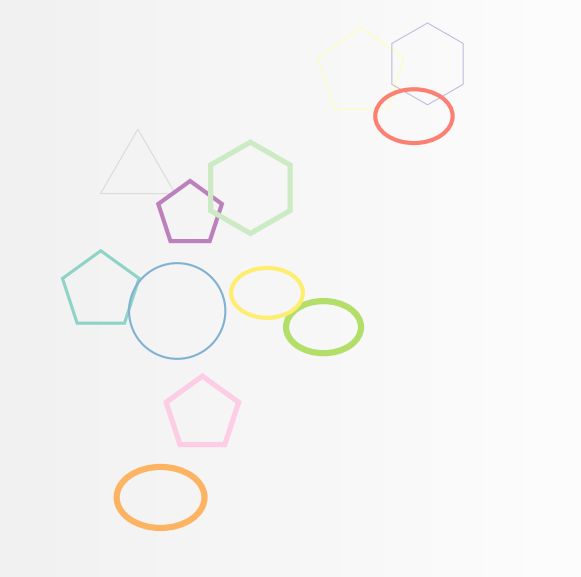[{"shape": "pentagon", "thickness": 1.5, "radius": 0.35, "center": [0.173, 0.496]}, {"shape": "pentagon", "thickness": 0.5, "radius": 0.39, "center": [0.621, 0.874]}, {"shape": "hexagon", "thickness": 0.5, "radius": 0.35, "center": [0.736, 0.888]}, {"shape": "oval", "thickness": 2, "radius": 0.33, "center": [0.712, 0.798]}, {"shape": "circle", "thickness": 1, "radius": 0.41, "center": [0.305, 0.461]}, {"shape": "oval", "thickness": 3, "radius": 0.38, "center": [0.276, 0.138]}, {"shape": "oval", "thickness": 3, "radius": 0.32, "center": [0.557, 0.433]}, {"shape": "pentagon", "thickness": 2.5, "radius": 0.33, "center": [0.348, 0.282]}, {"shape": "triangle", "thickness": 0.5, "radius": 0.37, "center": [0.237, 0.701]}, {"shape": "pentagon", "thickness": 2, "radius": 0.29, "center": [0.327, 0.628]}, {"shape": "hexagon", "thickness": 2.5, "radius": 0.4, "center": [0.431, 0.674]}, {"shape": "oval", "thickness": 2, "radius": 0.31, "center": [0.459, 0.492]}]